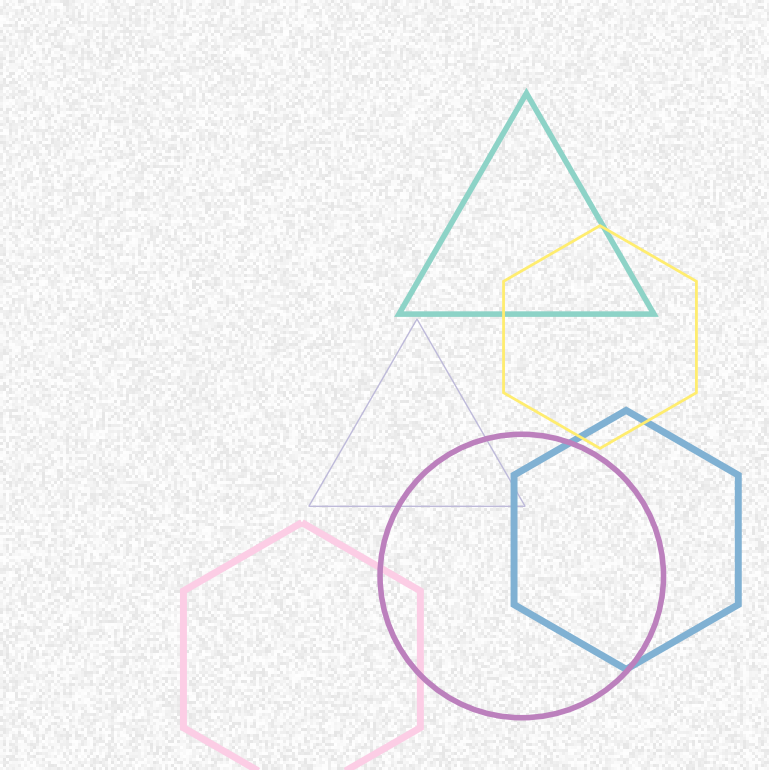[{"shape": "triangle", "thickness": 2, "radius": 0.96, "center": [0.684, 0.688]}, {"shape": "triangle", "thickness": 0.5, "radius": 0.81, "center": [0.542, 0.424]}, {"shape": "hexagon", "thickness": 2.5, "radius": 0.84, "center": [0.813, 0.299]}, {"shape": "hexagon", "thickness": 2.5, "radius": 0.89, "center": [0.392, 0.144]}, {"shape": "circle", "thickness": 2, "radius": 0.92, "center": [0.678, 0.252]}, {"shape": "hexagon", "thickness": 1, "radius": 0.72, "center": [0.779, 0.562]}]